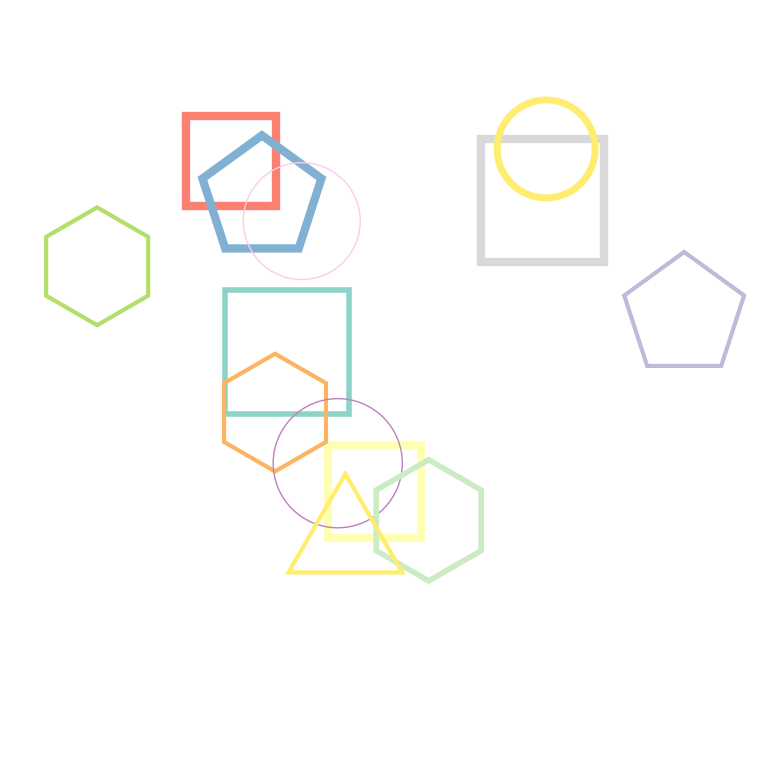[{"shape": "square", "thickness": 2, "radius": 0.4, "center": [0.373, 0.543]}, {"shape": "square", "thickness": 3, "radius": 0.3, "center": [0.486, 0.361]}, {"shape": "pentagon", "thickness": 1.5, "radius": 0.41, "center": [0.889, 0.591]}, {"shape": "square", "thickness": 3, "radius": 0.29, "center": [0.3, 0.791]}, {"shape": "pentagon", "thickness": 3, "radius": 0.41, "center": [0.34, 0.743]}, {"shape": "hexagon", "thickness": 1.5, "radius": 0.38, "center": [0.357, 0.464]}, {"shape": "hexagon", "thickness": 1.5, "radius": 0.38, "center": [0.126, 0.654]}, {"shape": "circle", "thickness": 0.5, "radius": 0.38, "center": [0.392, 0.713]}, {"shape": "square", "thickness": 3, "radius": 0.4, "center": [0.705, 0.739]}, {"shape": "circle", "thickness": 0.5, "radius": 0.42, "center": [0.439, 0.398]}, {"shape": "hexagon", "thickness": 2, "radius": 0.39, "center": [0.557, 0.324]}, {"shape": "triangle", "thickness": 1.5, "radius": 0.43, "center": [0.449, 0.299]}, {"shape": "circle", "thickness": 2.5, "radius": 0.32, "center": [0.709, 0.807]}]